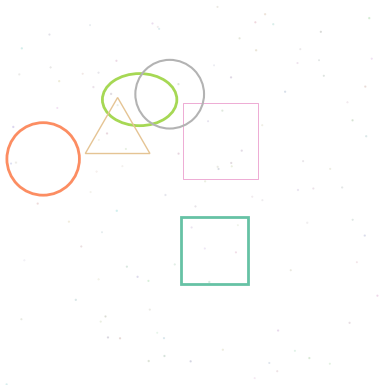[{"shape": "square", "thickness": 2, "radius": 0.44, "center": [0.556, 0.35]}, {"shape": "circle", "thickness": 2, "radius": 0.47, "center": [0.112, 0.587]}, {"shape": "square", "thickness": 0.5, "radius": 0.49, "center": [0.573, 0.634]}, {"shape": "oval", "thickness": 2, "radius": 0.48, "center": [0.363, 0.741]}, {"shape": "triangle", "thickness": 1, "radius": 0.48, "center": [0.305, 0.65]}, {"shape": "circle", "thickness": 1.5, "radius": 0.45, "center": [0.441, 0.755]}]